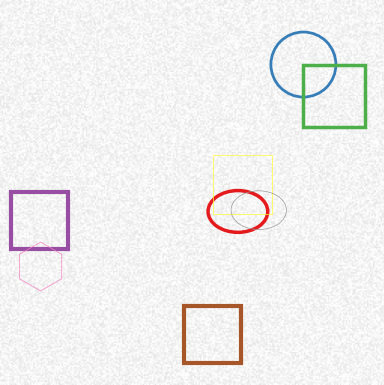[{"shape": "oval", "thickness": 2.5, "radius": 0.39, "center": [0.618, 0.451]}, {"shape": "circle", "thickness": 2, "radius": 0.42, "center": [0.788, 0.832]}, {"shape": "square", "thickness": 2.5, "radius": 0.4, "center": [0.867, 0.751]}, {"shape": "square", "thickness": 3, "radius": 0.37, "center": [0.103, 0.427]}, {"shape": "square", "thickness": 0.5, "radius": 0.38, "center": [0.63, 0.521]}, {"shape": "square", "thickness": 3, "radius": 0.37, "center": [0.553, 0.132]}, {"shape": "hexagon", "thickness": 0.5, "radius": 0.32, "center": [0.105, 0.308]}, {"shape": "oval", "thickness": 0.5, "radius": 0.36, "center": [0.672, 0.454]}]